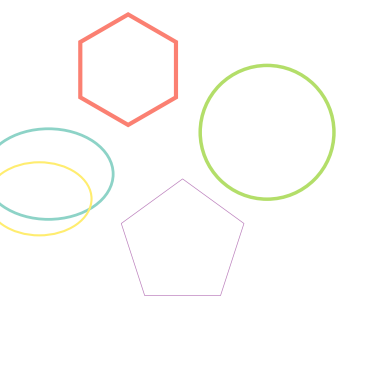[{"shape": "oval", "thickness": 2, "radius": 0.84, "center": [0.126, 0.548]}, {"shape": "hexagon", "thickness": 3, "radius": 0.72, "center": [0.333, 0.819]}, {"shape": "circle", "thickness": 2.5, "radius": 0.87, "center": [0.694, 0.656]}, {"shape": "pentagon", "thickness": 0.5, "radius": 0.84, "center": [0.474, 0.368]}, {"shape": "oval", "thickness": 1.5, "radius": 0.68, "center": [0.102, 0.484]}]